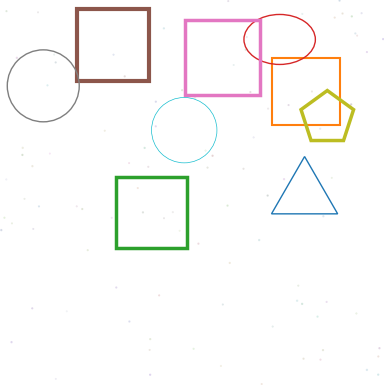[{"shape": "triangle", "thickness": 1, "radius": 0.5, "center": [0.791, 0.494]}, {"shape": "square", "thickness": 1.5, "radius": 0.44, "center": [0.795, 0.762]}, {"shape": "square", "thickness": 2.5, "radius": 0.46, "center": [0.394, 0.448]}, {"shape": "oval", "thickness": 1, "radius": 0.46, "center": [0.726, 0.898]}, {"shape": "square", "thickness": 3, "radius": 0.47, "center": [0.293, 0.882]}, {"shape": "square", "thickness": 2.5, "radius": 0.49, "center": [0.579, 0.85]}, {"shape": "circle", "thickness": 1, "radius": 0.47, "center": [0.112, 0.777]}, {"shape": "pentagon", "thickness": 2.5, "radius": 0.36, "center": [0.85, 0.693]}, {"shape": "circle", "thickness": 0.5, "radius": 0.42, "center": [0.479, 0.662]}]